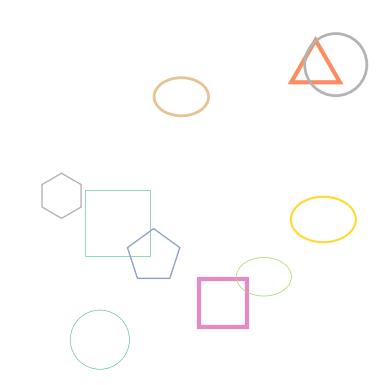[{"shape": "square", "thickness": 0.5, "radius": 0.43, "center": [0.305, 0.42]}, {"shape": "circle", "thickness": 0.5, "radius": 0.38, "center": [0.259, 0.118]}, {"shape": "triangle", "thickness": 3, "radius": 0.36, "center": [0.82, 0.823]}, {"shape": "pentagon", "thickness": 1, "radius": 0.36, "center": [0.399, 0.335]}, {"shape": "square", "thickness": 3, "radius": 0.31, "center": [0.579, 0.213]}, {"shape": "oval", "thickness": 0.5, "radius": 0.36, "center": [0.685, 0.281]}, {"shape": "oval", "thickness": 1.5, "radius": 0.42, "center": [0.84, 0.43]}, {"shape": "oval", "thickness": 2, "radius": 0.35, "center": [0.471, 0.749]}, {"shape": "circle", "thickness": 2, "radius": 0.4, "center": [0.872, 0.832]}, {"shape": "hexagon", "thickness": 1, "radius": 0.29, "center": [0.16, 0.491]}]